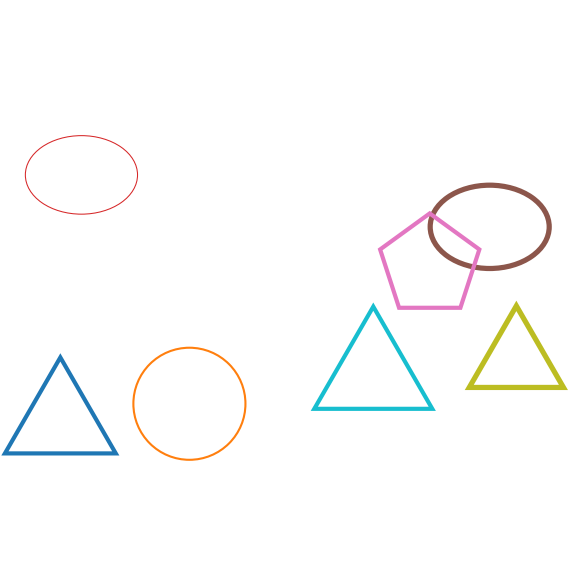[{"shape": "triangle", "thickness": 2, "radius": 0.55, "center": [0.104, 0.269]}, {"shape": "circle", "thickness": 1, "radius": 0.49, "center": [0.328, 0.3]}, {"shape": "oval", "thickness": 0.5, "radius": 0.49, "center": [0.141, 0.696]}, {"shape": "oval", "thickness": 2.5, "radius": 0.52, "center": [0.848, 0.606]}, {"shape": "pentagon", "thickness": 2, "radius": 0.45, "center": [0.744, 0.539]}, {"shape": "triangle", "thickness": 2.5, "radius": 0.47, "center": [0.894, 0.375]}, {"shape": "triangle", "thickness": 2, "radius": 0.59, "center": [0.646, 0.35]}]